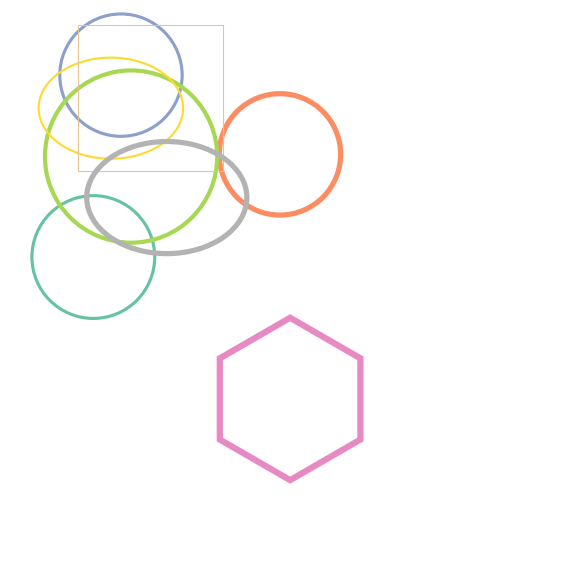[{"shape": "circle", "thickness": 1.5, "radius": 0.53, "center": [0.162, 0.554]}, {"shape": "circle", "thickness": 2.5, "radius": 0.53, "center": [0.485, 0.732]}, {"shape": "circle", "thickness": 1.5, "radius": 0.53, "center": [0.209, 0.869]}, {"shape": "hexagon", "thickness": 3, "radius": 0.7, "center": [0.502, 0.308]}, {"shape": "circle", "thickness": 2, "radius": 0.75, "center": [0.227, 0.728]}, {"shape": "oval", "thickness": 1, "radius": 0.63, "center": [0.192, 0.812]}, {"shape": "square", "thickness": 0.5, "radius": 0.63, "center": [0.261, 0.829]}, {"shape": "oval", "thickness": 2.5, "radius": 0.69, "center": [0.289, 0.657]}]